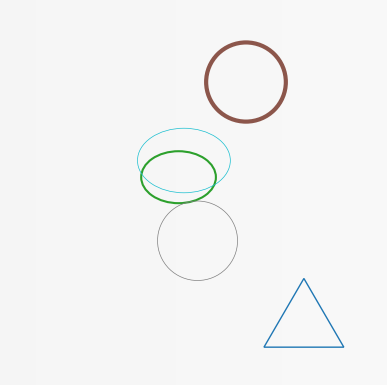[{"shape": "triangle", "thickness": 1, "radius": 0.59, "center": [0.784, 0.158]}, {"shape": "oval", "thickness": 1.5, "radius": 0.48, "center": [0.461, 0.54]}, {"shape": "circle", "thickness": 3, "radius": 0.51, "center": [0.635, 0.787]}, {"shape": "circle", "thickness": 0.5, "radius": 0.52, "center": [0.51, 0.375]}, {"shape": "oval", "thickness": 0.5, "radius": 0.6, "center": [0.475, 0.583]}]